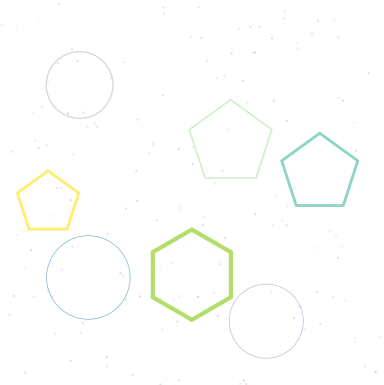[{"shape": "pentagon", "thickness": 2, "radius": 0.52, "center": [0.831, 0.55]}, {"shape": "circle", "thickness": 0.5, "radius": 0.48, "center": [0.692, 0.166]}, {"shape": "circle", "thickness": 0.5, "radius": 0.54, "center": [0.23, 0.279]}, {"shape": "hexagon", "thickness": 3, "radius": 0.59, "center": [0.498, 0.286]}, {"shape": "circle", "thickness": 1, "radius": 0.43, "center": [0.207, 0.779]}, {"shape": "pentagon", "thickness": 1, "radius": 0.56, "center": [0.599, 0.628]}, {"shape": "pentagon", "thickness": 2, "radius": 0.42, "center": [0.125, 0.473]}]